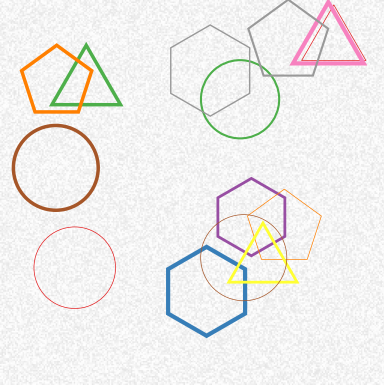[{"shape": "circle", "thickness": 0.5, "radius": 0.53, "center": [0.194, 0.305]}, {"shape": "triangle", "thickness": 0.5, "radius": 0.48, "center": [0.867, 0.891]}, {"shape": "hexagon", "thickness": 3, "radius": 0.58, "center": [0.537, 0.243]}, {"shape": "triangle", "thickness": 2.5, "radius": 0.51, "center": [0.224, 0.78]}, {"shape": "circle", "thickness": 1.5, "radius": 0.51, "center": [0.624, 0.742]}, {"shape": "hexagon", "thickness": 2, "radius": 0.5, "center": [0.653, 0.436]}, {"shape": "pentagon", "thickness": 0.5, "radius": 0.5, "center": [0.739, 0.408]}, {"shape": "pentagon", "thickness": 2.5, "radius": 0.48, "center": [0.147, 0.787]}, {"shape": "triangle", "thickness": 2, "radius": 0.51, "center": [0.683, 0.318]}, {"shape": "circle", "thickness": 0.5, "radius": 0.56, "center": [0.633, 0.331]}, {"shape": "circle", "thickness": 2.5, "radius": 0.55, "center": [0.145, 0.564]}, {"shape": "triangle", "thickness": 3, "radius": 0.53, "center": [0.853, 0.888]}, {"shape": "hexagon", "thickness": 1, "radius": 0.59, "center": [0.546, 0.817]}, {"shape": "pentagon", "thickness": 1.5, "radius": 0.55, "center": [0.749, 0.892]}]